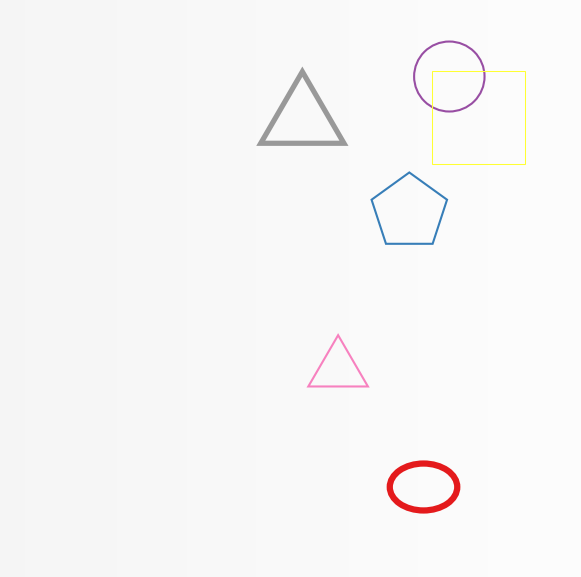[{"shape": "oval", "thickness": 3, "radius": 0.29, "center": [0.729, 0.156]}, {"shape": "pentagon", "thickness": 1, "radius": 0.34, "center": [0.704, 0.632]}, {"shape": "circle", "thickness": 1, "radius": 0.3, "center": [0.773, 0.867]}, {"shape": "square", "thickness": 0.5, "radius": 0.4, "center": [0.823, 0.796]}, {"shape": "triangle", "thickness": 1, "radius": 0.3, "center": [0.582, 0.36]}, {"shape": "triangle", "thickness": 2.5, "radius": 0.41, "center": [0.52, 0.792]}]